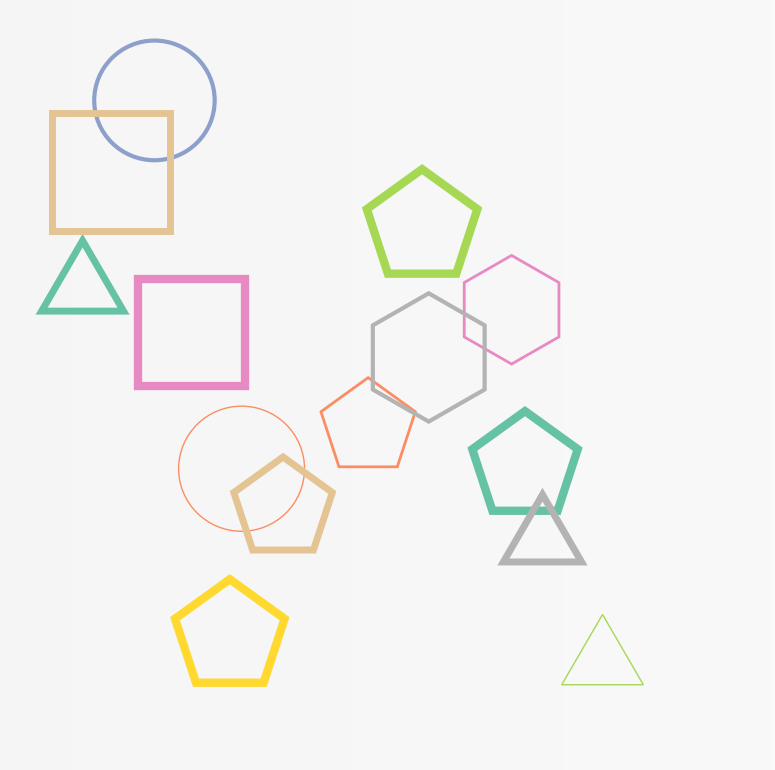[{"shape": "triangle", "thickness": 2.5, "radius": 0.31, "center": [0.107, 0.626]}, {"shape": "pentagon", "thickness": 3, "radius": 0.36, "center": [0.677, 0.395]}, {"shape": "circle", "thickness": 0.5, "radius": 0.41, "center": [0.312, 0.391]}, {"shape": "pentagon", "thickness": 1, "radius": 0.32, "center": [0.475, 0.446]}, {"shape": "circle", "thickness": 1.5, "radius": 0.39, "center": [0.199, 0.87]}, {"shape": "hexagon", "thickness": 1, "radius": 0.35, "center": [0.66, 0.598]}, {"shape": "square", "thickness": 3, "radius": 0.35, "center": [0.247, 0.568]}, {"shape": "triangle", "thickness": 0.5, "radius": 0.3, "center": [0.777, 0.141]}, {"shape": "pentagon", "thickness": 3, "radius": 0.38, "center": [0.545, 0.705]}, {"shape": "pentagon", "thickness": 3, "radius": 0.37, "center": [0.297, 0.173]}, {"shape": "pentagon", "thickness": 2.5, "radius": 0.33, "center": [0.365, 0.34]}, {"shape": "square", "thickness": 2.5, "radius": 0.38, "center": [0.143, 0.777]}, {"shape": "triangle", "thickness": 2.5, "radius": 0.29, "center": [0.7, 0.299]}, {"shape": "hexagon", "thickness": 1.5, "radius": 0.42, "center": [0.553, 0.536]}]